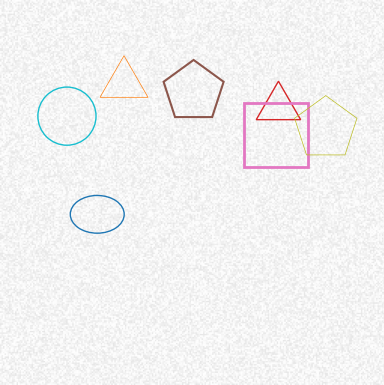[{"shape": "oval", "thickness": 1, "radius": 0.35, "center": [0.253, 0.443]}, {"shape": "triangle", "thickness": 0.5, "radius": 0.36, "center": [0.322, 0.783]}, {"shape": "triangle", "thickness": 1, "radius": 0.33, "center": [0.723, 0.722]}, {"shape": "pentagon", "thickness": 1.5, "radius": 0.41, "center": [0.503, 0.762]}, {"shape": "square", "thickness": 2, "radius": 0.42, "center": [0.717, 0.649]}, {"shape": "pentagon", "thickness": 0.5, "radius": 0.43, "center": [0.846, 0.667]}, {"shape": "circle", "thickness": 1, "radius": 0.38, "center": [0.174, 0.698]}]